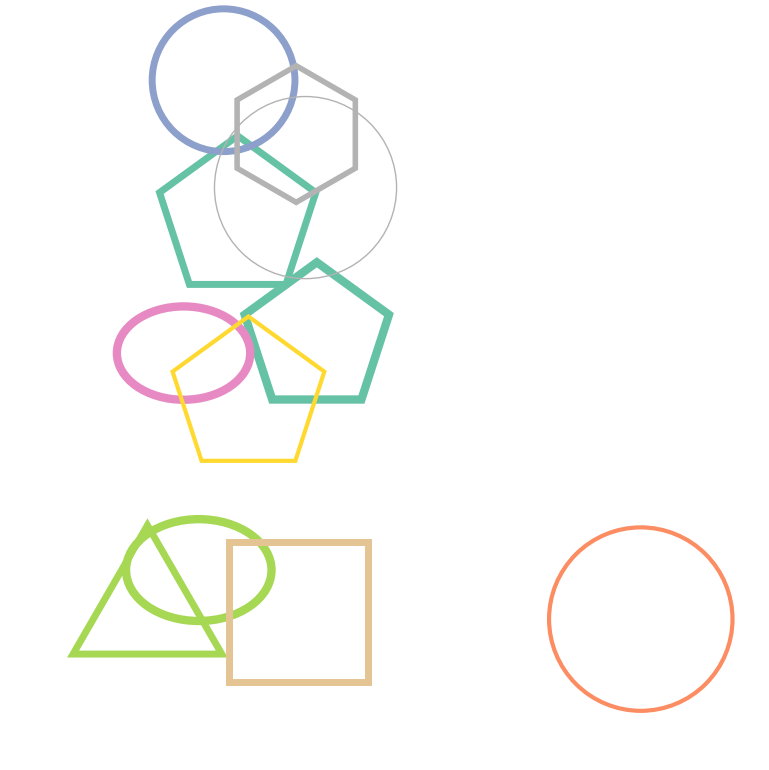[{"shape": "pentagon", "thickness": 3, "radius": 0.49, "center": [0.411, 0.561]}, {"shape": "pentagon", "thickness": 2.5, "radius": 0.53, "center": [0.309, 0.717]}, {"shape": "circle", "thickness": 1.5, "radius": 0.6, "center": [0.832, 0.196]}, {"shape": "circle", "thickness": 2.5, "radius": 0.46, "center": [0.29, 0.896]}, {"shape": "oval", "thickness": 3, "radius": 0.43, "center": [0.238, 0.541]}, {"shape": "oval", "thickness": 3, "radius": 0.47, "center": [0.258, 0.26]}, {"shape": "triangle", "thickness": 2.5, "radius": 0.56, "center": [0.191, 0.206]}, {"shape": "pentagon", "thickness": 1.5, "radius": 0.52, "center": [0.323, 0.485]}, {"shape": "square", "thickness": 2.5, "radius": 0.45, "center": [0.388, 0.205]}, {"shape": "circle", "thickness": 0.5, "radius": 0.59, "center": [0.397, 0.756]}, {"shape": "hexagon", "thickness": 2, "radius": 0.44, "center": [0.385, 0.826]}]